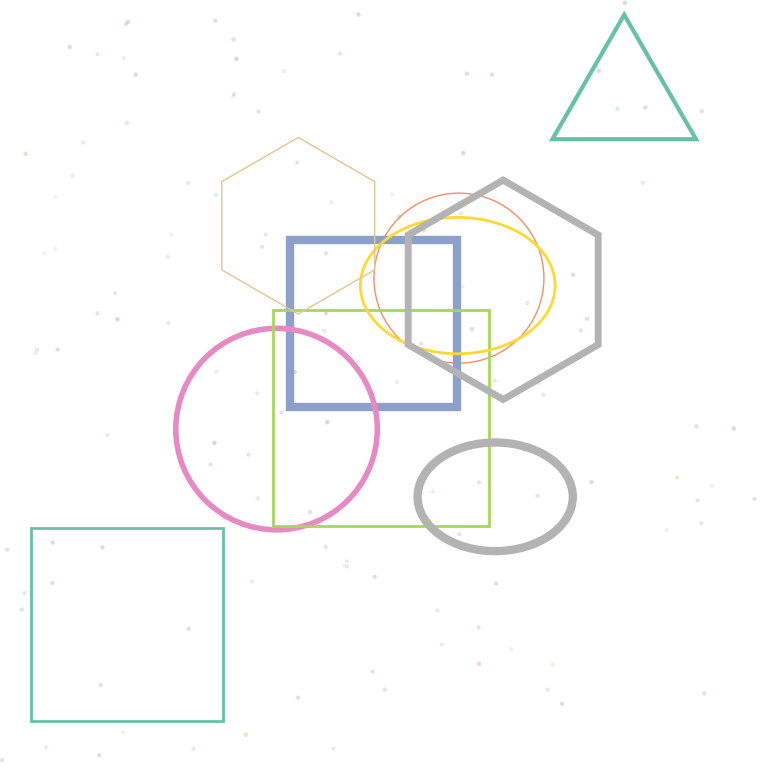[{"shape": "square", "thickness": 1, "radius": 0.63, "center": [0.165, 0.189]}, {"shape": "triangle", "thickness": 1.5, "radius": 0.54, "center": [0.811, 0.873]}, {"shape": "circle", "thickness": 0.5, "radius": 0.55, "center": [0.596, 0.639]}, {"shape": "square", "thickness": 3, "radius": 0.54, "center": [0.486, 0.58]}, {"shape": "circle", "thickness": 2, "radius": 0.65, "center": [0.359, 0.443]}, {"shape": "square", "thickness": 1, "radius": 0.7, "center": [0.495, 0.457]}, {"shape": "oval", "thickness": 1, "radius": 0.63, "center": [0.594, 0.629]}, {"shape": "hexagon", "thickness": 0.5, "radius": 0.57, "center": [0.387, 0.707]}, {"shape": "hexagon", "thickness": 2.5, "radius": 0.71, "center": [0.653, 0.624]}, {"shape": "oval", "thickness": 3, "radius": 0.5, "center": [0.643, 0.355]}]